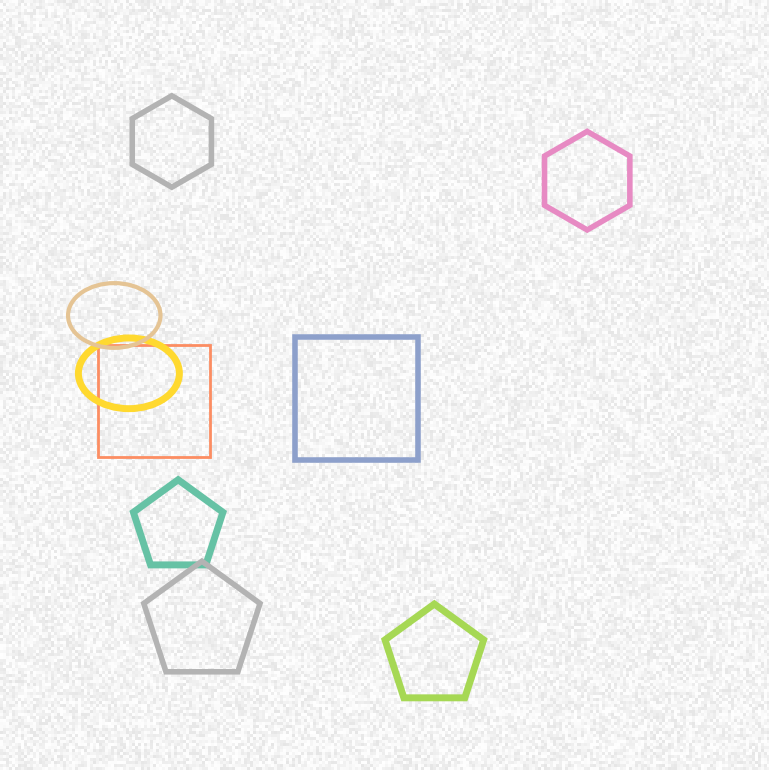[{"shape": "pentagon", "thickness": 2.5, "radius": 0.31, "center": [0.231, 0.316]}, {"shape": "square", "thickness": 1, "radius": 0.36, "center": [0.2, 0.479]}, {"shape": "square", "thickness": 2, "radius": 0.4, "center": [0.463, 0.483]}, {"shape": "hexagon", "thickness": 2, "radius": 0.32, "center": [0.763, 0.765]}, {"shape": "pentagon", "thickness": 2.5, "radius": 0.34, "center": [0.564, 0.148]}, {"shape": "oval", "thickness": 2.5, "radius": 0.33, "center": [0.167, 0.515]}, {"shape": "oval", "thickness": 1.5, "radius": 0.3, "center": [0.148, 0.59]}, {"shape": "pentagon", "thickness": 2, "radius": 0.4, "center": [0.262, 0.192]}, {"shape": "hexagon", "thickness": 2, "radius": 0.3, "center": [0.223, 0.816]}]